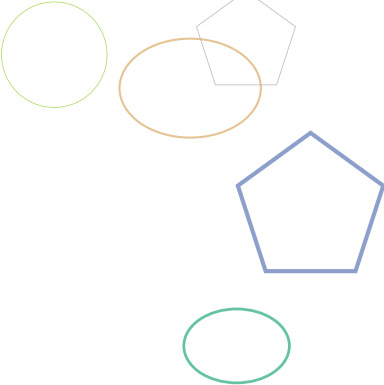[{"shape": "oval", "thickness": 2, "radius": 0.69, "center": [0.615, 0.102]}, {"shape": "pentagon", "thickness": 3, "radius": 0.99, "center": [0.807, 0.456]}, {"shape": "circle", "thickness": 0.5, "radius": 0.69, "center": [0.141, 0.858]}, {"shape": "oval", "thickness": 1.5, "radius": 0.92, "center": [0.494, 0.771]}, {"shape": "pentagon", "thickness": 0.5, "radius": 0.68, "center": [0.639, 0.889]}]